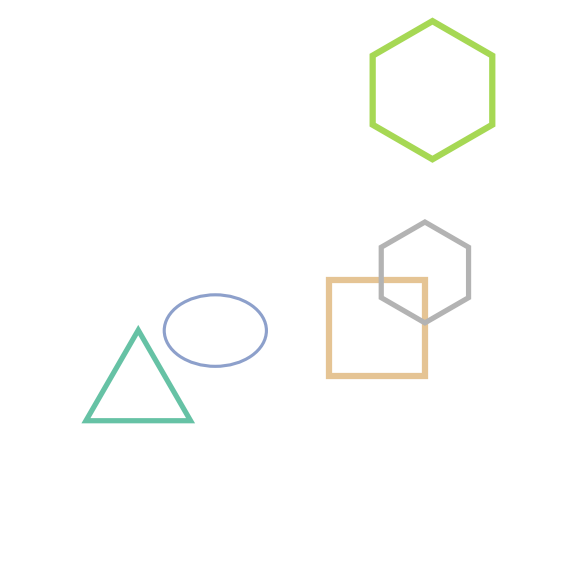[{"shape": "triangle", "thickness": 2.5, "radius": 0.52, "center": [0.239, 0.323]}, {"shape": "oval", "thickness": 1.5, "radius": 0.44, "center": [0.373, 0.427]}, {"shape": "hexagon", "thickness": 3, "radius": 0.6, "center": [0.749, 0.843]}, {"shape": "square", "thickness": 3, "radius": 0.41, "center": [0.653, 0.431]}, {"shape": "hexagon", "thickness": 2.5, "radius": 0.44, "center": [0.736, 0.527]}]